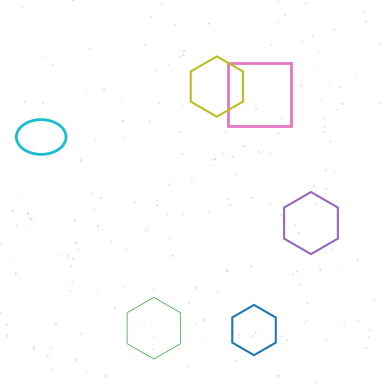[{"shape": "hexagon", "thickness": 1.5, "radius": 0.33, "center": [0.66, 0.143]}, {"shape": "hexagon", "thickness": 0.5, "radius": 0.4, "center": [0.4, 0.147]}, {"shape": "hexagon", "thickness": 1.5, "radius": 0.4, "center": [0.808, 0.421]}, {"shape": "square", "thickness": 2, "radius": 0.41, "center": [0.674, 0.755]}, {"shape": "hexagon", "thickness": 1.5, "radius": 0.39, "center": [0.563, 0.775]}, {"shape": "oval", "thickness": 2, "radius": 0.32, "center": [0.107, 0.644]}]